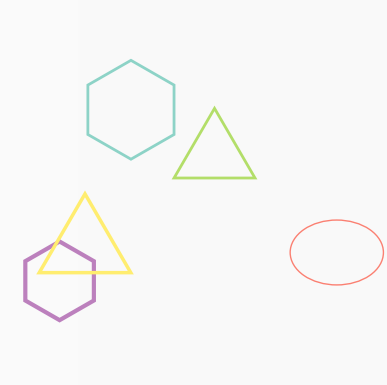[{"shape": "hexagon", "thickness": 2, "radius": 0.64, "center": [0.338, 0.715]}, {"shape": "oval", "thickness": 1, "radius": 0.6, "center": [0.869, 0.344]}, {"shape": "triangle", "thickness": 2, "radius": 0.6, "center": [0.554, 0.598]}, {"shape": "hexagon", "thickness": 3, "radius": 0.51, "center": [0.154, 0.271]}, {"shape": "triangle", "thickness": 2.5, "radius": 0.68, "center": [0.219, 0.36]}]